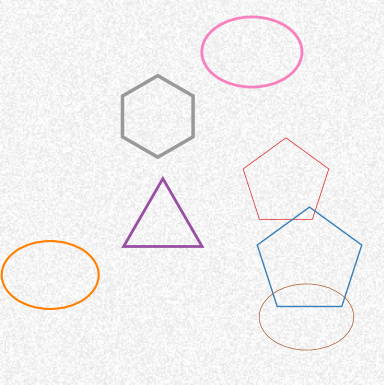[{"shape": "pentagon", "thickness": 0.5, "radius": 0.59, "center": [0.743, 0.525]}, {"shape": "pentagon", "thickness": 1, "radius": 0.71, "center": [0.804, 0.319]}, {"shape": "triangle", "thickness": 2, "radius": 0.59, "center": [0.423, 0.419]}, {"shape": "oval", "thickness": 1.5, "radius": 0.63, "center": [0.13, 0.286]}, {"shape": "oval", "thickness": 0.5, "radius": 0.61, "center": [0.796, 0.177]}, {"shape": "oval", "thickness": 2, "radius": 0.65, "center": [0.654, 0.865]}, {"shape": "hexagon", "thickness": 2.5, "radius": 0.53, "center": [0.41, 0.698]}]